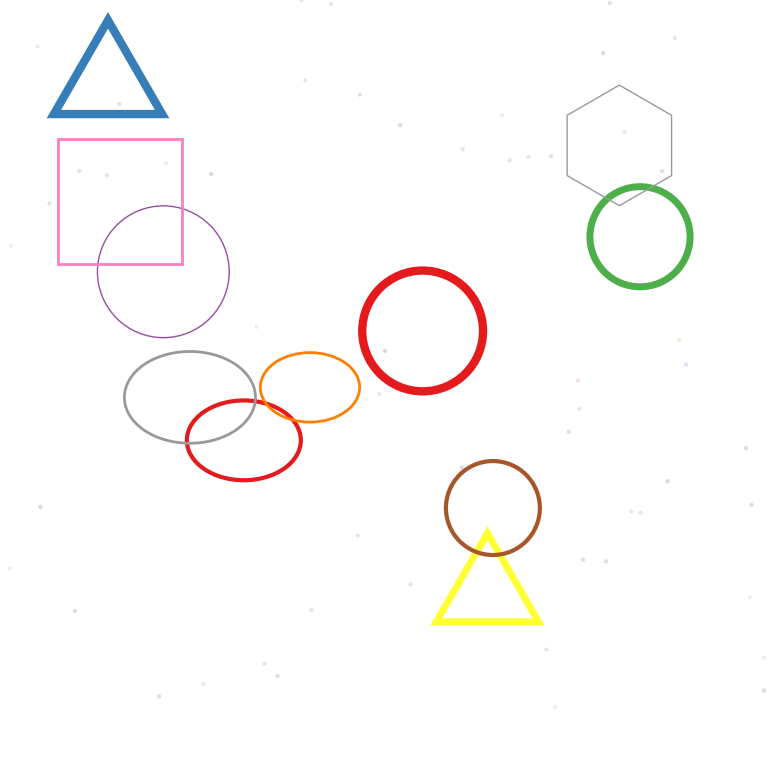[{"shape": "circle", "thickness": 3, "radius": 0.39, "center": [0.549, 0.57]}, {"shape": "oval", "thickness": 1.5, "radius": 0.37, "center": [0.317, 0.428]}, {"shape": "triangle", "thickness": 3, "radius": 0.41, "center": [0.14, 0.892]}, {"shape": "circle", "thickness": 2.5, "radius": 0.33, "center": [0.831, 0.693]}, {"shape": "circle", "thickness": 0.5, "radius": 0.43, "center": [0.212, 0.647]}, {"shape": "oval", "thickness": 1, "radius": 0.32, "center": [0.403, 0.497]}, {"shape": "triangle", "thickness": 2.5, "radius": 0.38, "center": [0.633, 0.231]}, {"shape": "circle", "thickness": 1.5, "radius": 0.31, "center": [0.64, 0.34]}, {"shape": "square", "thickness": 1, "radius": 0.4, "center": [0.156, 0.738]}, {"shape": "oval", "thickness": 1, "radius": 0.43, "center": [0.247, 0.484]}, {"shape": "hexagon", "thickness": 0.5, "radius": 0.39, "center": [0.804, 0.811]}]